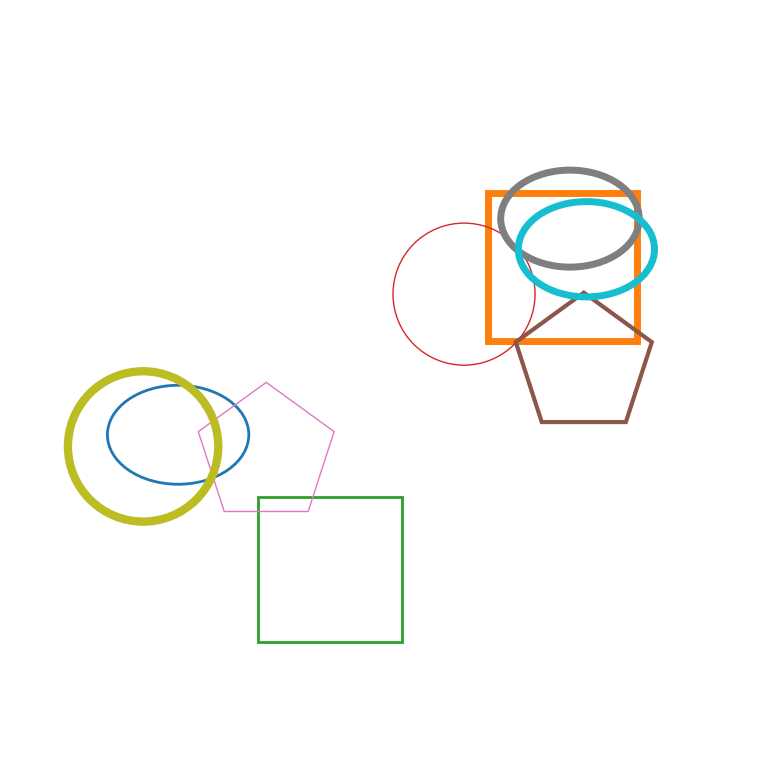[{"shape": "oval", "thickness": 1, "radius": 0.46, "center": [0.231, 0.435]}, {"shape": "square", "thickness": 2.5, "radius": 0.48, "center": [0.731, 0.653]}, {"shape": "square", "thickness": 1, "radius": 0.47, "center": [0.429, 0.26]}, {"shape": "circle", "thickness": 0.5, "radius": 0.46, "center": [0.603, 0.618]}, {"shape": "pentagon", "thickness": 1.5, "radius": 0.46, "center": [0.758, 0.527]}, {"shape": "pentagon", "thickness": 0.5, "radius": 0.46, "center": [0.346, 0.411]}, {"shape": "oval", "thickness": 2.5, "radius": 0.45, "center": [0.74, 0.716]}, {"shape": "circle", "thickness": 3, "radius": 0.49, "center": [0.186, 0.42]}, {"shape": "oval", "thickness": 2.5, "radius": 0.44, "center": [0.762, 0.676]}]